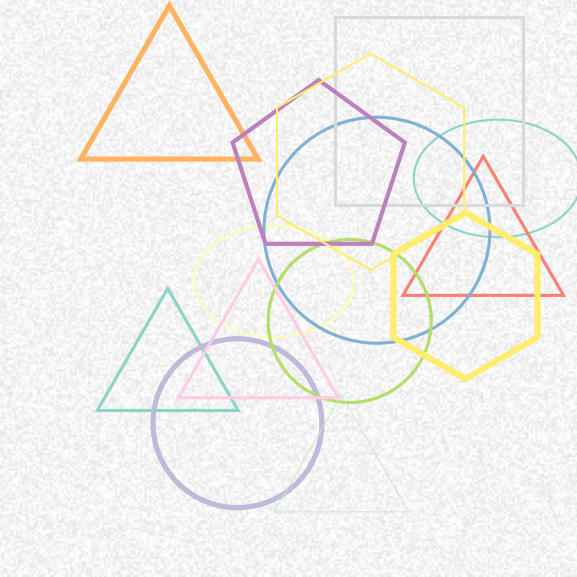[{"shape": "triangle", "thickness": 1.5, "radius": 0.7, "center": [0.29, 0.359]}, {"shape": "oval", "thickness": 1, "radius": 0.73, "center": [0.862, 0.69]}, {"shape": "oval", "thickness": 1, "radius": 0.69, "center": [0.474, 0.512]}, {"shape": "circle", "thickness": 2.5, "radius": 0.73, "center": [0.411, 0.266]}, {"shape": "triangle", "thickness": 1.5, "radius": 0.8, "center": [0.837, 0.568]}, {"shape": "circle", "thickness": 1.5, "radius": 0.98, "center": [0.653, 0.6]}, {"shape": "triangle", "thickness": 2.5, "radius": 0.89, "center": [0.293, 0.812]}, {"shape": "circle", "thickness": 1.5, "radius": 0.71, "center": [0.606, 0.443]}, {"shape": "triangle", "thickness": 1.5, "radius": 0.8, "center": [0.447, 0.39]}, {"shape": "square", "thickness": 1.5, "radius": 0.81, "center": [0.743, 0.807]}, {"shape": "pentagon", "thickness": 2, "radius": 0.78, "center": [0.552, 0.704]}, {"shape": "triangle", "thickness": 0.5, "radius": 0.67, "center": [0.591, 0.18]}, {"shape": "hexagon", "thickness": 1, "radius": 0.94, "center": [0.642, 0.719]}, {"shape": "hexagon", "thickness": 3, "radius": 0.72, "center": [0.806, 0.487]}]